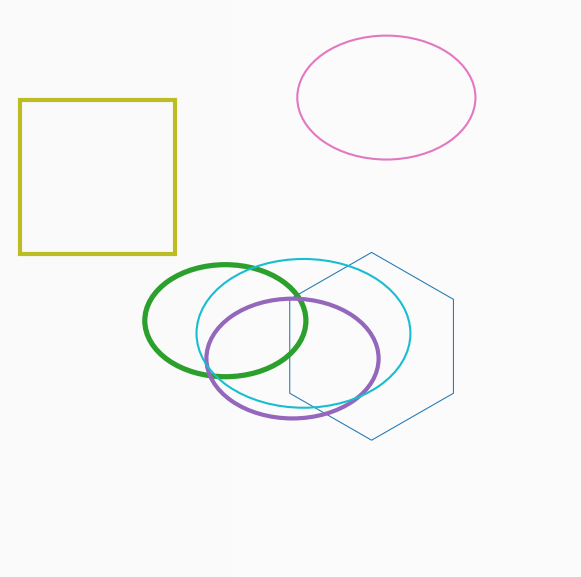[{"shape": "hexagon", "thickness": 0.5, "radius": 0.81, "center": [0.639, 0.399]}, {"shape": "oval", "thickness": 2.5, "radius": 0.69, "center": [0.388, 0.444]}, {"shape": "oval", "thickness": 2, "radius": 0.74, "center": [0.503, 0.378]}, {"shape": "oval", "thickness": 1, "radius": 0.77, "center": [0.665, 0.83]}, {"shape": "square", "thickness": 2, "radius": 0.67, "center": [0.167, 0.693]}, {"shape": "oval", "thickness": 1, "radius": 0.92, "center": [0.522, 0.422]}]